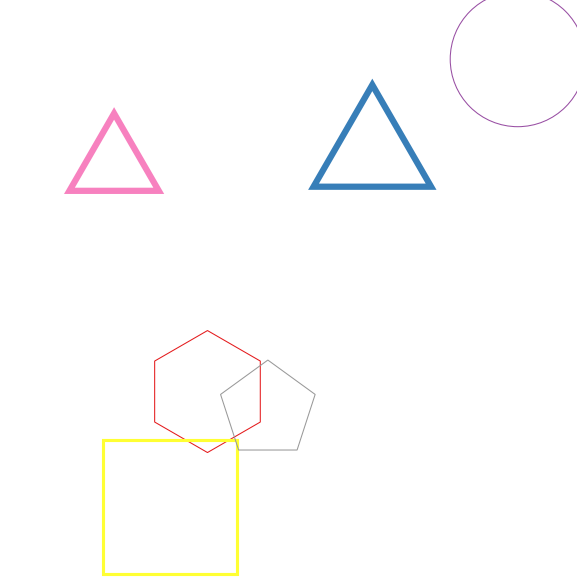[{"shape": "hexagon", "thickness": 0.5, "radius": 0.53, "center": [0.359, 0.321]}, {"shape": "triangle", "thickness": 3, "radius": 0.59, "center": [0.645, 0.735]}, {"shape": "circle", "thickness": 0.5, "radius": 0.58, "center": [0.897, 0.897]}, {"shape": "square", "thickness": 1.5, "radius": 0.58, "center": [0.294, 0.121]}, {"shape": "triangle", "thickness": 3, "radius": 0.45, "center": [0.198, 0.713]}, {"shape": "pentagon", "thickness": 0.5, "radius": 0.43, "center": [0.464, 0.29]}]